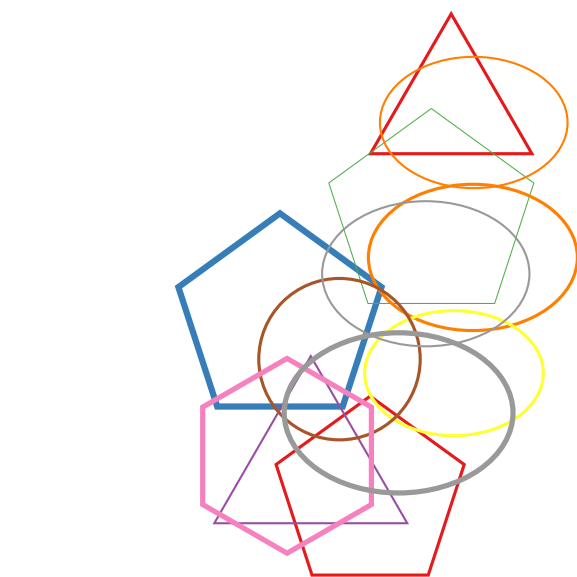[{"shape": "pentagon", "thickness": 1.5, "radius": 0.86, "center": [0.641, 0.142]}, {"shape": "triangle", "thickness": 1.5, "radius": 0.81, "center": [0.781, 0.814]}, {"shape": "pentagon", "thickness": 3, "radius": 0.92, "center": [0.485, 0.445]}, {"shape": "pentagon", "thickness": 0.5, "radius": 0.93, "center": [0.747, 0.625]}, {"shape": "triangle", "thickness": 1, "radius": 0.96, "center": [0.538, 0.19]}, {"shape": "oval", "thickness": 1, "radius": 0.81, "center": [0.82, 0.787]}, {"shape": "oval", "thickness": 1.5, "radius": 0.9, "center": [0.819, 0.553]}, {"shape": "oval", "thickness": 1.5, "radius": 0.77, "center": [0.786, 0.353]}, {"shape": "circle", "thickness": 1.5, "radius": 0.7, "center": [0.588, 0.377]}, {"shape": "hexagon", "thickness": 2.5, "radius": 0.84, "center": [0.497, 0.21]}, {"shape": "oval", "thickness": 2.5, "radius": 0.99, "center": [0.69, 0.284]}, {"shape": "oval", "thickness": 1, "radius": 0.9, "center": [0.737, 0.525]}]